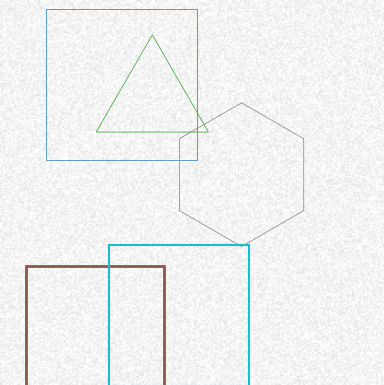[{"shape": "square", "thickness": 0.5, "radius": 0.98, "center": [0.316, 0.781]}, {"shape": "triangle", "thickness": 0.5, "radius": 0.84, "center": [0.396, 0.741]}, {"shape": "square", "thickness": 2, "radius": 0.9, "center": [0.247, 0.129]}, {"shape": "hexagon", "thickness": 0.5, "radius": 0.93, "center": [0.627, 0.546]}, {"shape": "square", "thickness": 1.5, "radius": 0.91, "center": [0.465, 0.181]}]